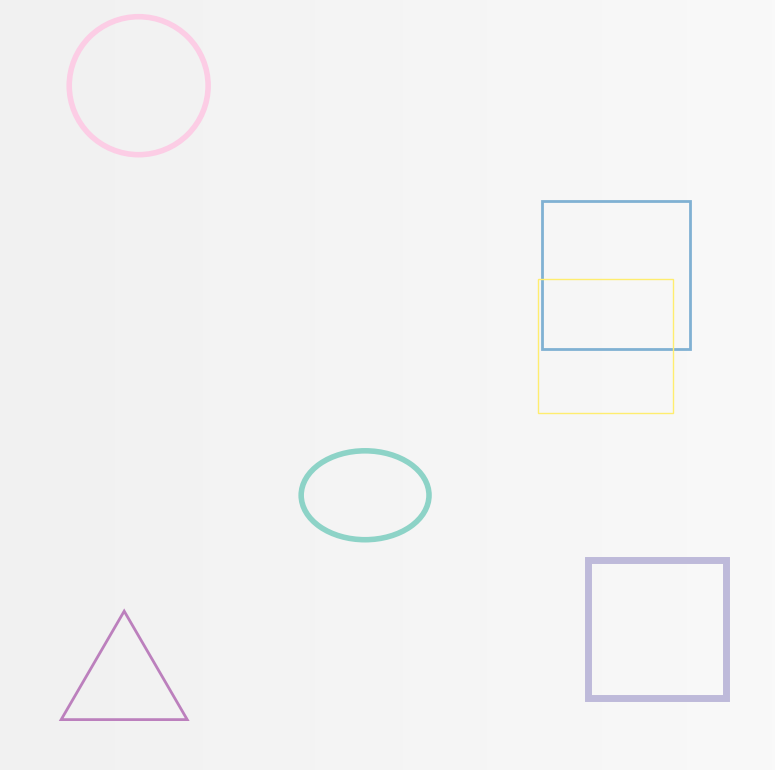[{"shape": "oval", "thickness": 2, "radius": 0.41, "center": [0.471, 0.357]}, {"shape": "square", "thickness": 2.5, "radius": 0.45, "center": [0.848, 0.183]}, {"shape": "square", "thickness": 1, "radius": 0.48, "center": [0.794, 0.643]}, {"shape": "circle", "thickness": 2, "radius": 0.45, "center": [0.179, 0.889]}, {"shape": "triangle", "thickness": 1, "radius": 0.47, "center": [0.16, 0.112]}, {"shape": "square", "thickness": 0.5, "radius": 0.44, "center": [0.781, 0.55]}]